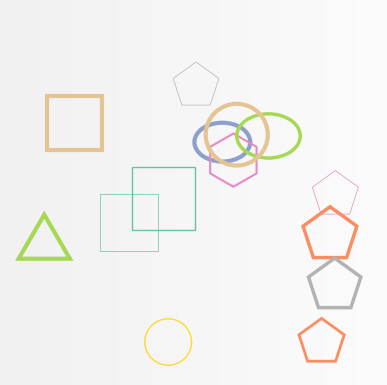[{"shape": "square", "thickness": 1, "radius": 0.41, "center": [0.422, 0.484]}, {"shape": "square", "thickness": 0.5, "radius": 0.37, "center": [0.333, 0.423]}, {"shape": "pentagon", "thickness": 2.5, "radius": 0.36, "center": [0.852, 0.39]}, {"shape": "pentagon", "thickness": 2, "radius": 0.31, "center": [0.83, 0.111]}, {"shape": "oval", "thickness": 3, "radius": 0.36, "center": [0.574, 0.631]}, {"shape": "hexagon", "thickness": 1.5, "radius": 0.35, "center": [0.602, 0.584]}, {"shape": "pentagon", "thickness": 0.5, "radius": 0.31, "center": [0.865, 0.494]}, {"shape": "oval", "thickness": 2.5, "radius": 0.41, "center": [0.693, 0.647]}, {"shape": "triangle", "thickness": 3, "radius": 0.38, "center": [0.114, 0.366]}, {"shape": "circle", "thickness": 1, "radius": 0.3, "center": [0.434, 0.112]}, {"shape": "circle", "thickness": 3, "radius": 0.4, "center": [0.611, 0.65]}, {"shape": "square", "thickness": 3, "radius": 0.35, "center": [0.191, 0.681]}, {"shape": "pentagon", "thickness": 0.5, "radius": 0.31, "center": [0.506, 0.777]}, {"shape": "pentagon", "thickness": 2.5, "radius": 0.36, "center": [0.864, 0.258]}]